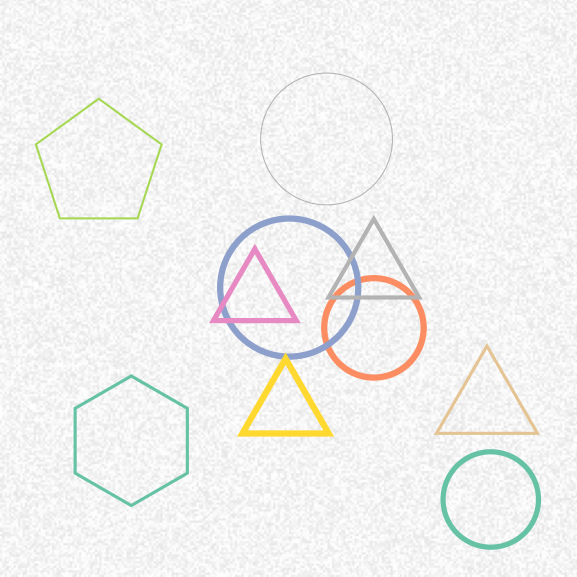[{"shape": "hexagon", "thickness": 1.5, "radius": 0.56, "center": [0.227, 0.236]}, {"shape": "circle", "thickness": 2.5, "radius": 0.41, "center": [0.85, 0.134]}, {"shape": "circle", "thickness": 3, "radius": 0.43, "center": [0.648, 0.431]}, {"shape": "circle", "thickness": 3, "radius": 0.6, "center": [0.501, 0.501]}, {"shape": "triangle", "thickness": 2.5, "radius": 0.41, "center": [0.441, 0.485]}, {"shape": "pentagon", "thickness": 1, "radius": 0.57, "center": [0.171, 0.714]}, {"shape": "triangle", "thickness": 3, "radius": 0.43, "center": [0.494, 0.292]}, {"shape": "triangle", "thickness": 1.5, "radius": 0.5, "center": [0.843, 0.299]}, {"shape": "triangle", "thickness": 2, "radius": 0.45, "center": [0.647, 0.529]}, {"shape": "circle", "thickness": 0.5, "radius": 0.57, "center": [0.565, 0.759]}]